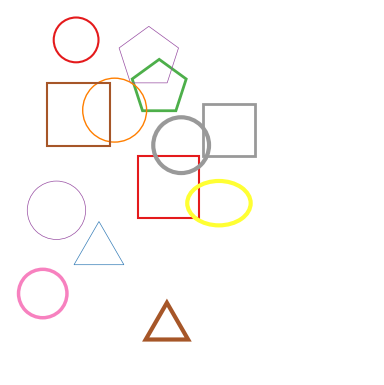[{"shape": "circle", "thickness": 1.5, "radius": 0.29, "center": [0.198, 0.896]}, {"shape": "square", "thickness": 1.5, "radius": 0.4, "center": [0.438, 0.515]}, {"shape": "triangle", "thickness": 0.5, "radius": 0.37, "center": [0.257, 0.35]}, {"shape": "pentagon", "thickness": 2, "radius": 0.37, "center": [0.413, 0.772]}, {"shape": "pentagon", "thickness": 0.5, "radius": 0.41, "center": [0.387, 0.85]}, {"shape": "circle", "thickness": 0.5, "radius": 0.38, "center": [0.147, 0.454]}, {"shape": "circle", "thickness": 1, "radius": 0.41, "center": [0.298, 0.714]}, {"shape": "oval", "thickness": 3, "radius": 0.41, "center": [0.569, 0.472]}, {"shape": "triangle", "thickness": 3, "radius": 0.32, "center": [0.434, 0.15]}, {"shape": "square", "thickness": 1.5, "radius": 0.41, "center": [0.204, 0.702]}, {"shape": "circle", "thickness": 2.5, "radius": 0.31, "center": [0.111, 0.238]}, {"shape": "circle", "thickness": 3, "radius": 0.36, "center": [0.471, 0.623]}, {"shape": "square", "thickness": 2, "radius": 0.34, "center": [0.595, 0.662]}]